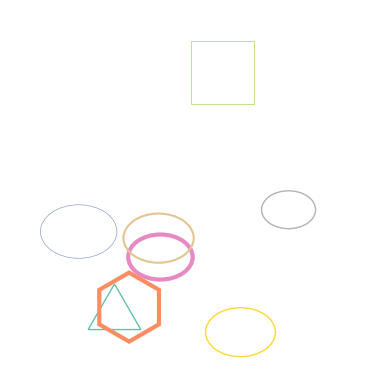[{"shape": "triangle", "thickness": 1, "radius": 0.39, "center": [0.297, 0.183]}, {"shape": "hexagon", "thickness": 3, "radius": 0.45, "center": [0.335, 0.202]}, {"shape": "oval", "thickness": 0.5, "radius": 0.5, "center": [0.204, 0.399]}, {"shape": "oval", "thickness": 3, "radius": 0.42, "center": [0.417, 0.332]}, {"shape": "square", "thickness": 0.5, "radius": 0.41, "center": [0.579, 0.812]}, {"shape": "oval", "thickness": 1, "radius": 0.45, "center": [0.625, 0.137]}, {"shape": "oval", "thickness": 1.5, "radius": 0.46, "center": [0.412, 0.381]}, {"shape": "oval", "thickness": 1, "radius": 0.35, "center": [0.75, 0.455]}]